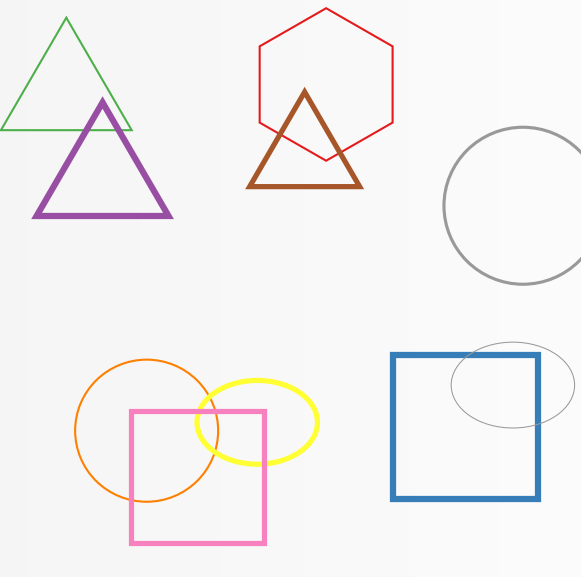[{"shape": "hexagon", "thickness": 1, "radius": 0.66, "center": [0.561, 0.853]}, {"shape": "square", "thickness": 3, "radius": 0.62, "center": [0.8, 0.259]}, {"shape": "triangle", "thickness": 1, "radius": 0.65, "center": [0.114, 0.839]}, {"shape": "triangle", "thickness": 3, "radius": 0.66, "center": [0.176, 0.691]}, {"shape": "circle", "thickness": 1, "radius": 0.62, "center": [0.252, 0.253]}, {"shape": "oval", "thickness": 2.5, "radius": 0.52, "center": [0.443, 0.268]}, {"shape": "triangle", "thickness": 2.5, "radius": 0.55, "center": [0.524, 0.731]}, {"shape": "square", "thickness": 2.5, "radius": 0.57, "center": [0.34, 0.173]}, {"shape": "oval", "thickness": 0.5, "radius": 0.53, "center": [0.882, 0.332]}, {"shape": "circle", "thickness": 1.5, "radius": 0.68, "center": [0.9, 0.643]}]